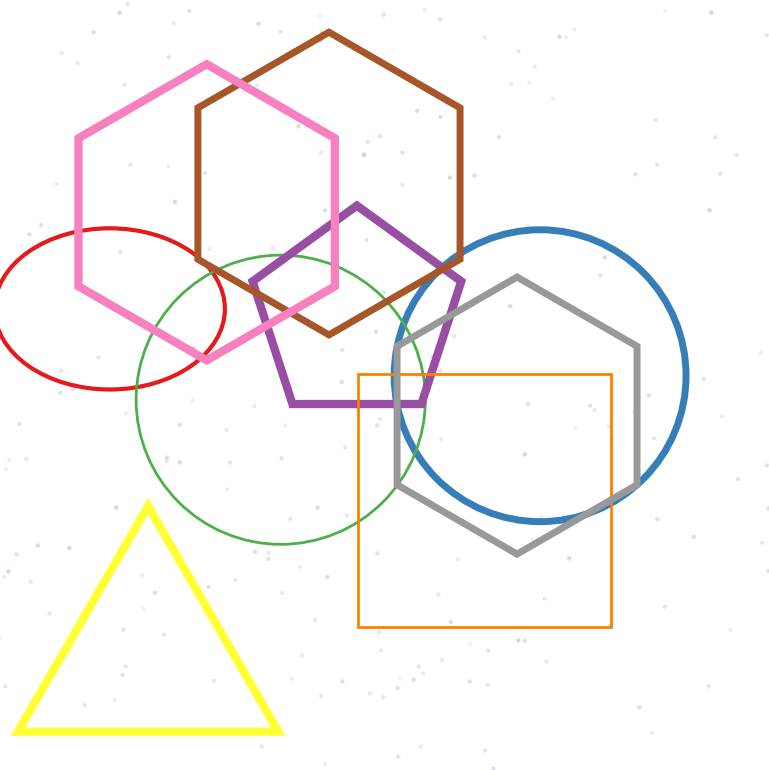[{"shape": "oval", "thickness": 1.5, "radius": 0.75, "center": [0.143, 0.599]}, {"shape": "circle", "thickness": 2.5, "radius": 0.95, "center": [0.701, 0.512]}, {"shape": "circle", "thickness": 1, "radius": 0.94, "center": [0.365, 0.481]}, {"shape": "pentagon", "thickness": 3, "radius": 0.71, "center": [0.464, 0.591]}, {"shape": "square", "thickness": 1, "radius": 0.82, "center": [0.629, 0.35]}, {"shape": "triangle", "thickness": 3, "radius": 0.98, "center": [0.192, 0.147]}, {"shape": "hexagon", "thickness": 2.5, "radius": 0.98, "center": [0.427, 0.762]}, {"shape": "hexagon", "thickness": 3, "radius": 0.96, "center": [0.268, 0.724]}, {"shape": "hexagon", "thickness": 2.5, "radius": 0.9, "center": [0.672, 0.46]}]